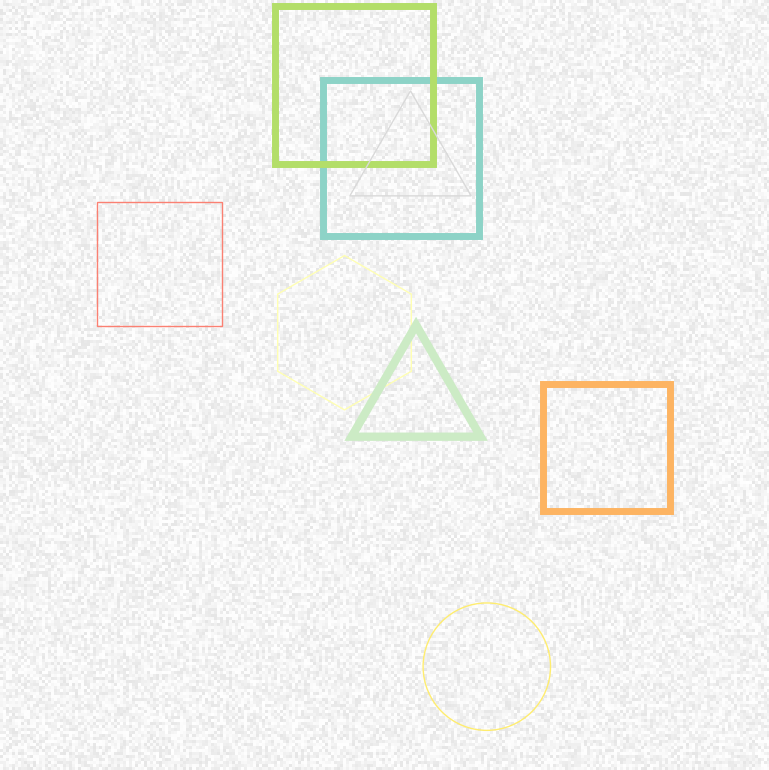[{"shape": "square", "thickness": 2.5, "radius": 0.51, "center": [0.52, 0.795]}, {"shape": "hexagon", "thickness": 0.5, "radius": 0.5, "center": [0.447, 0.568]}, {"shape": "square", "thickness": 0.5, "radius": 0.4, "center": [0.207, 0.657]}, {"shape": "square", "thickness": 2.5, "radius": 0.41, "center": [0.788, 0.419]}, {"shape": "square", "thickness": 2.5, "radius": 0.51, "center": [0.46, 0.889]}, {"shape": "triangle", "thickness": 0.5, "radius": 0.45, "center": [0.533, 0.791]}, {"shape": "triangle", "thickness": 3, "radius": 0.48, "center": [0.54, 0.481]}, {"shape": "circle", "thickness": 0.5, "radius": 0.41, "center": [0.632, 0.134]}]